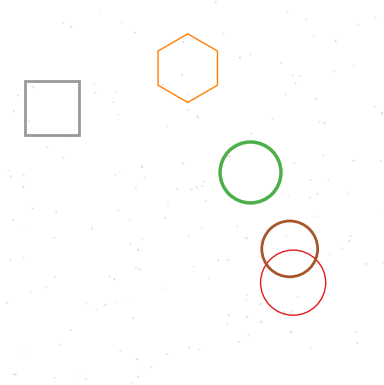[{"shape": "circle", "thickness": 1, "radius": 0.42, "center": [0.761, 0.266]}, {"shape": "circle", "thickness": 2.5, "radius": 0.4, "center": [0.651, 0.552]}, {"shape": "hexagon", "thickness": 1, "radius": 0.45, "center": [0.488, 0.823]}, {"shape": "circle", "thickness": 2, "radius": 0.36, "center": [0.753, 0.353]}, {"shape": "square", "thickness": 2, "radius": 0.35, "center": [0.135, 0.719]}]